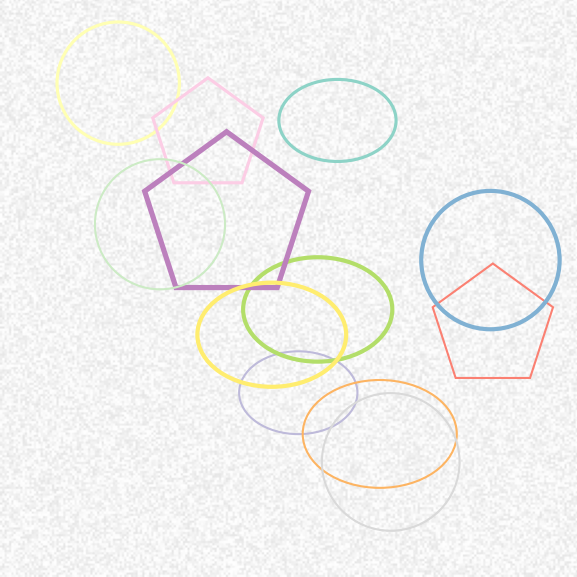[{"shape": "oval", "thickness": 1.5, "radius": 0.51, "center": [0.584, 0.791]}, {"shape": "circle", "thickness": 1.5, "radius": 0.53, "center": [0.205, 0.855]}, {"shape": "oval", "thickness": 1, "radius": 0.51, "center": [0.517, 0.319]}, {"shape": "pentagon", "thickness": 1, "radius": 0.55, "center": [0.853, 0.433]}, {"shape": "circle", "thickness": 2, "radius": 0.6, "center": [0.849, 0.549]}, {"shape": "oval", "thickness": 1, "radius": 0.67, "center": [0.658, 0.248]}, {"shape": "oval", "thickness": 2, "radius": 0.65, "center": [0.55, 0.463]}, {"shape": "pentagon", "thickness": 1.5, "radius": 0.5, "center": [0.36, 0.764]}, {"shape": "circle", "thickness": 1, "radius": 0.6, "center": [0.677, 0.199]}, {"shape": "pentagon", "thickness": 2.5, "radius": 0.75, "center": [0.392, 0.622]}, {"shape": "circle", "thickness": 1, "radius": 0.56, "center": [0.277, 0.611]}, {"shape": "oval", "thickness": 2, "radius": 0.64, "center": [0.471, 0.42]}]